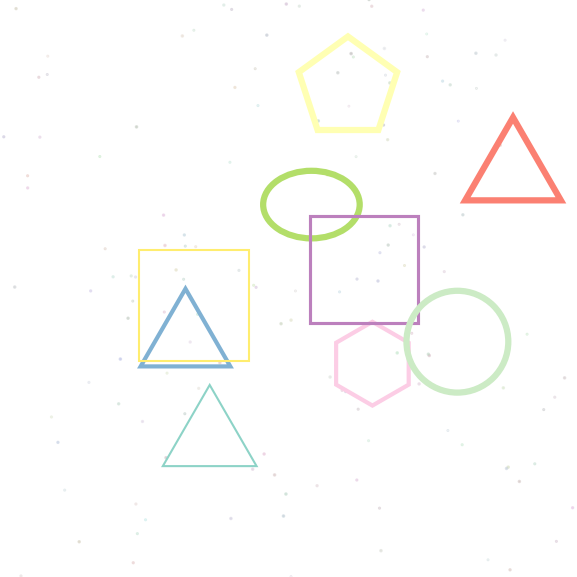[{"shape": "triangle", "thickness": 1, "radius": 0.47, "center": [0.363, 0.239]}, {"shape": "pentagon", "thickness": 3, "radius": 0.45, "center": [0.603, 0.846]}, {"shape": "triangle", "thickness": 3, "radius": 0.48, "center": [0.888, 0.7]}, {"shape": "triangle", "thickness": 2, "radius": 0.45, "center": [0.321, 0.409]}, {"shape": "oval", "thickness": 3, "radius": 0.42, "center": [0.539, 0.645]}, {"shape": "hexagon", "thickness": 2, "radius": 0.36, "center": [0.645, 0.369]}, {"shape": "square", "thickness": 1.5, "radius": 0.46, "center": [0.63, 0.533]}, {"shape": "circle", "thickness": 3, "radius": 0.44, "center": [0.792, 0.407]}, {"shape": "square", "thickness": 1, "radius": 0.48, "center": [0.336, 0.47]}]